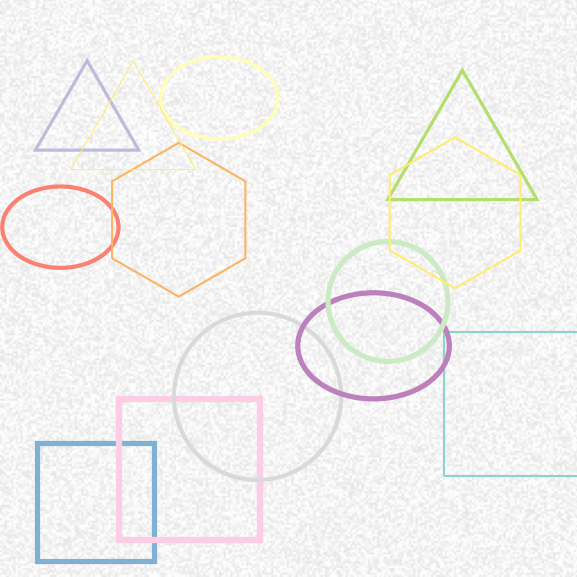[{"shape": "square", "thickness": 1, "radius": 0.62, "center": [0.893, 0.299]}, {"shape": "oval", "thickness": 1.5, "radius": 0.51, "center": [0.38, 0.83]}, {"shape": "triangle", "thickness": 1.5, "radius": 0.52, "center": [0.151, 0.791]}, {"shape": "oval", "thickness": 2, "radius": 0.5, "center": [0.105, 0.606]}, {"shape": "square", "thickness": 2.5, "radius": 0.51, "center": [0.165, 0.13]}, {"shape": "hexagon", "thickness": 1, "radius": 0.67, "center": [0.31, 0.619]}, {"shape": "triangle", "thickness": 1.5, "radius": 0.75, "center": [0.801, 0.728]}, {"shape": "square", "thickness": 3, "radius": 0.61, "center": [0.328, 0.186]}, {"shape": "circle", "thickness": 2, "radius": 0.72, "center": [0.446, 0.313]}, {"shape": "oval", "thickness": 2.5, "radius": 0.66, "center": [0.647, 0.4]}, {"shape": "circle", "thickness": 2.5, "radius": 0.52, "center": [0.672, 0.477]}, {"shape": "hexagon", "thickness": 1, "radius": 0.65, "center": [0.788, 0.631]}, {"shape": "triangle", "thickness": 0.5, "radius": 0.63, "center": [0.231, 0.768]}]